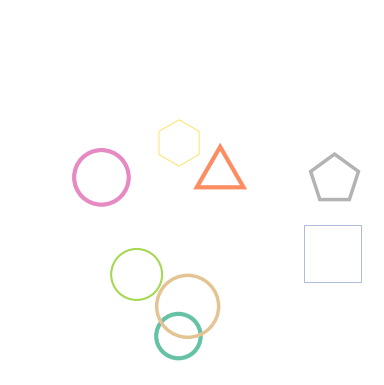[{"shape": "circle", "thickness": 3, "radius": 0.29, "center": [0.463, 0.127]}, {"shape": "triangle", "thickness": 3, "radius": 0.35, "center": [0.572, 0.549]}, {"shape": "square", "thickness": 0.5, "radius": 0.37, "center": [0.863, 0.341]}, {"shape": "circle", "thickness": 3, "radius": 0.35, "center": [0.263, 0.539]}, {"shape": "circle", "thickness": 1.5, "radius": 0.33, "center": [0.355, 0.287]}, {"shape": "hexagon", "thickness": 0.5, "radius": 0.3, "center": [0.465, 0.629]}, {"shape": "circle", "thickness": 2.5, "radius": 0.4, "center": [0.487, 0.204]}, {"shape": "pentagon", "thickness": 2.5, "radius": 0.33, "center": [0.869, 0.534]}]